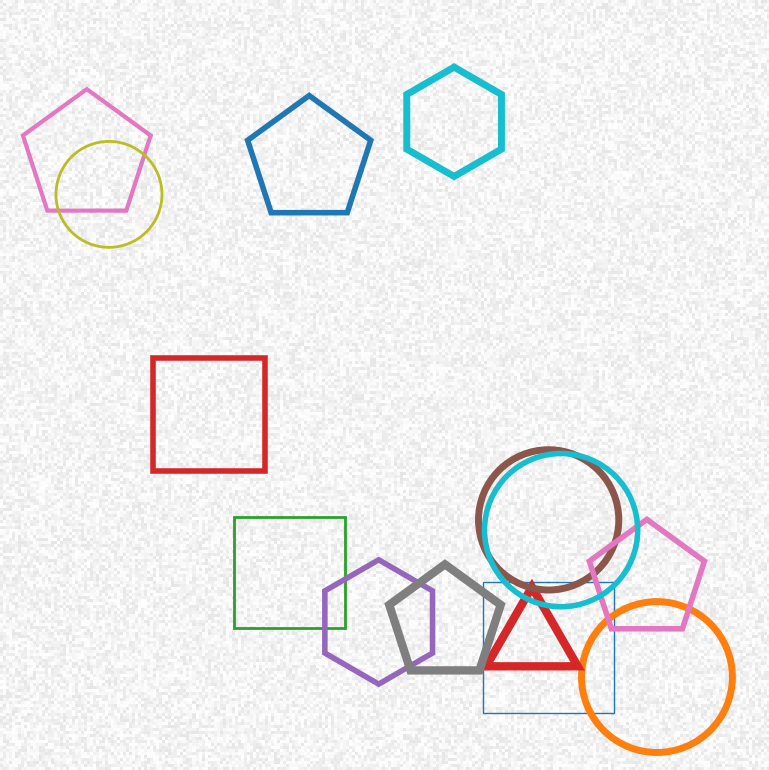[{"shape": "square", "thickness": 0.5, "radius": 0.42, "center": [0.713, 0.159]}, {"shape": "pentagon", "thickness": 2, "radius": 0.42, "center": [0.402, 0.792]}, {"shape": "circle", "thickness": 2.5, "radius": 0.49, "center": [0.853, 0.121]}, {"shape": "square", "thickness": 1, "radius": 0.36, "center": [0.375, 0.256]}, {"shape": "triangle", "thickness": 3, "radius": 0.34, "center": [0.691, 0.169]}, {"shape": "square", "thickness": 2, "radius": 0.37, "center": [0.271, 0.461]}, {"shape": "hexagon", "thickness": 2, "radius": 0.4, "center": [0.492, 0.192]}, {"shape": "circle", "thickness": 2.5, "radius": 0.46, "center": [0.713, 0.325]}, {"shape": "pentagon", "thickness": 1.5, "radius": 0.44, "center": [0.113, 0.797]}, {"shape": "pentagon", "thickness": 2, "radius": 0.39, "center": [0.84, 0.247]}, {"shape": "pentagon", "thickness": 3, "radius": 0.38, "center": [0.578, 0.191]}, {"shape": "circle", "thickness": 1, "radius": 0.34, "center": [0.142, 0.748]}, {"shape": "hexagon", "thickness": 2.5, "radius": 0.35, "center": [0.59, 0.842]}, {"shape": "circle", "thickness": 2, "radius": 0.5, "center": [0.729, 0.312]}]